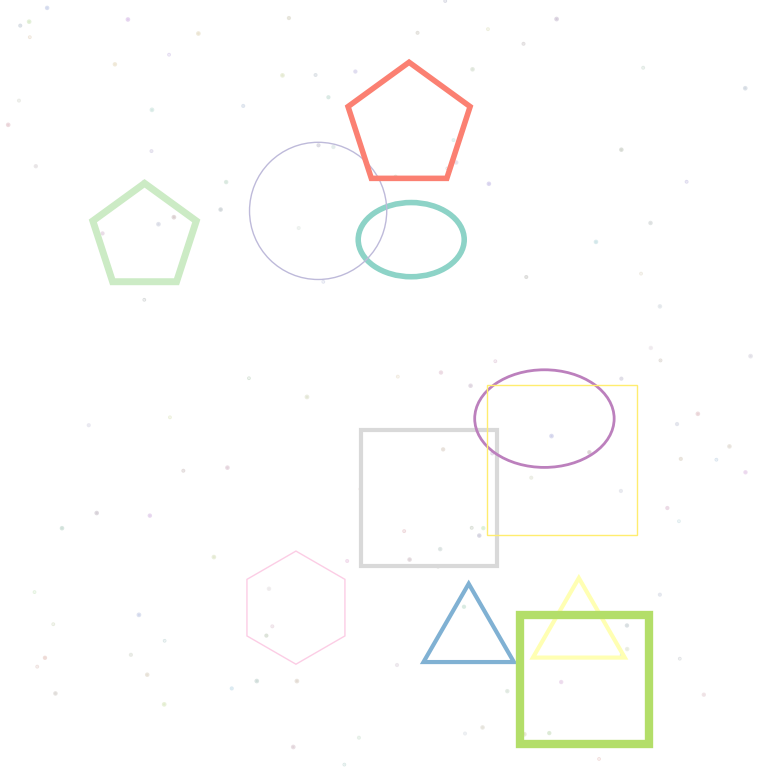[{"shape": "oval", "thickness": 2, "radius": 0.34, "center": [0.534, 0.689]}, {"shape": "triangle", "thickness": 1.5, "radius": 0.34, "center": [0.752, 0.18]}, {"shape": "circle", "thickness": 0.5, "radius": 0.45, "center": [0.413, 0.726]}, {"shape": "pentagon", "thickness": 2, "radius": 0.42, "center": [0.531, 0.836]}, {"shape": "triangle", "thickness": 1.5, "radius": 0.34, "center": [0.609, 0.174]}, {"shape": "square", "thickness": 3, "radius": 0.42, "center": [0.759, 0.118]}, {"shape": "hexagon", "thickness": 0.5, "radius": 0.37, "center": [0.384, 0.211]}, {"shape": "square", "thickness": 1.5, "radius": 0.44, "center": [0.557, 0.353]}, {"shape": "oval", "thickness": 1, "radius": 0.45, "center": [0.707, 0.456]}, {"shape": "pentagon", "thickness": 2.5, "radius": 0.35, "center": [0.188, 0.691]}, {"shape": "square", "thickness": 0.5, "radius": 0.49, "center": [0.73, 0.403]}]